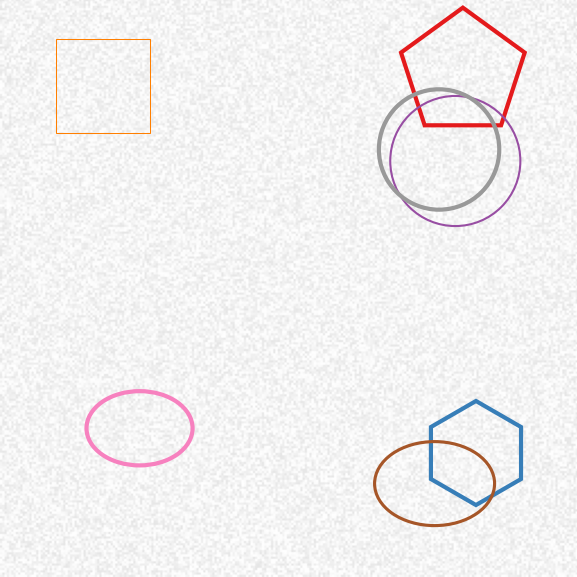[{"shape": "pentagon", "thickness": 2, "radius": 0.56, "center": [0.802, 0.873]}, {"shape": "hexagon", "thickness": 2, "radius": 0.45, "center": [0.824, 0.215]}, {"shape": "circle", "thickness": 1, "radius": 0.56, "center": [0.788, 0.72]}, {"shape": "square", "thickness": 0.5, "radius": 0.41, "center": [0.179, 0.85]}, {"shape": "oval", "thickness": 1.5, "radius": 0.52, "center": [0.753, 0.162]}, {"shape": "oval", "thickness": 2, "radius": 0.46, "center": [0.242, 0.258]}, {"shape": "circle", "thickness": 2, "radius": 0.52, "center": [0.76, 0.74]}]